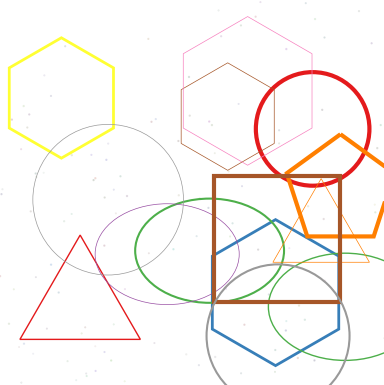[{"shape": "triangle", "thickness": 1, "radius": 0.9, "center": [0.208, 0.209]}, {"shape": "circle", "thickness": 3, "radius": 0.74, "center": [0.812, 0.665]}, {"shape": "hexagon", "thickness": 2, "radius": 0.95, "center": [0.716, 0.24]}, {"shape": "oval", "thickness": 1.5, "radius": 0.97, "center": [0.544, 0.349]}, {"shape": "oval", "thickness": 1, "radius": 0.99, "center": [0.896, 0.203]}, {"shape": "oval", "thickness": 0.5, "radius": 0.94, "center": [0.434, 0.34]}, {"shape": "pentagon", "thickness": 3, "radius": 0.73, "center": [0.884, 0.505]}, {"shape": "triangle", "thickness": 0.5, "radius": 0.72, "center": [0.834, 0.391]}, {"shape": "hexagon", "thickness": 2, "radius": 0.78, "center": [0.159, 0.746]}, {"shape": "square", "thickness": 3, "radius": 0.82, "center": [0.719, 0.378]}, {"shape": "hexagon", "thickness": 0.5, "radius": 0.7, "center": [0.591, 0.697]}, {"shape": "hexagon", "thickness": 0.5, "radius": 0.97, "center": [0.643, 0.764]}, {"shape": "circle", "thickness": 1.5, "radius": 0.93, "center": [0.722, 0.128]}, {"shape": "circle", "thickness": 0.5, "radius": 0.98, "center": [0.281, 0.481]}]